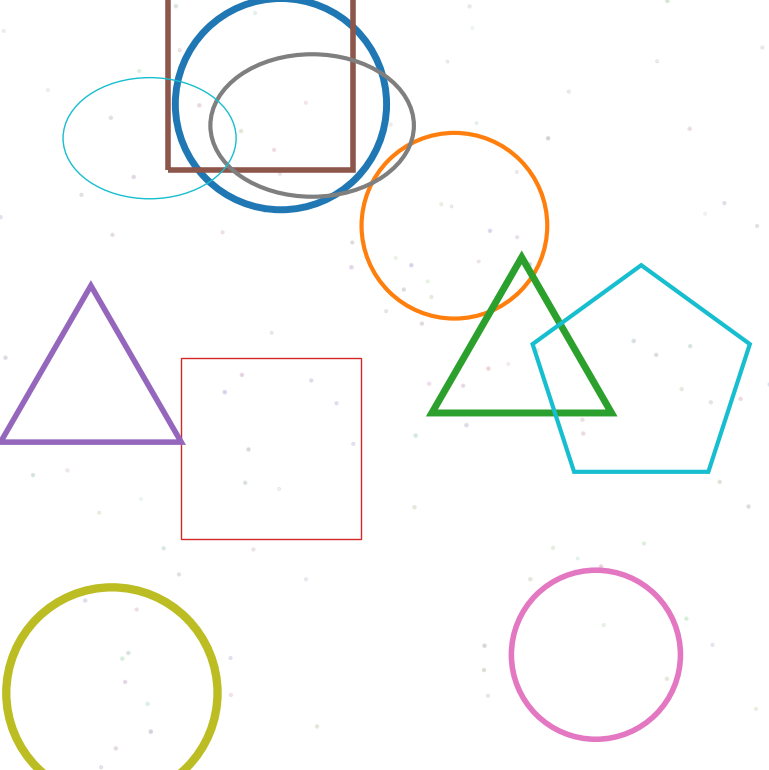[{"shape": "circle", "thickness": 2.5, "radius": 0.69, "center": [0.365, 0.865]}, {"shape": "circle", "thickness": 1.5, "radius": 0.6, "center": [0.59, 0.707]}, {"shape": "triangle", "thickness": 2.5, "radius": 0.67, "center": [0.678, 0.531]}, {"shape": "square", "thickness": 0.5, "radius": 0.59, "center": [0.352, 0.418]}, {"shape": "triangle", "thickness": 2, "radius": 0.68, "center": [0.118, 0.494]}, {"shape": "square", "thickness": 2, "radius": 0.6, "center": [0.339, 0.9]}, {"shape": "circle", "thickness": 2, "radius": 0.55, "center": [0.774, 0.15]}, {"shape": "oval", "thickness": 1.5, "radius": 0.66, "center": [0.405, 0.837]}, {"shape": "circle", "thickness": 3, "radius": 0.69, "center": [0.145, 0.1]}, {"shape": "pentagon", "thickness": 1.5, "radius": 0.74, "center": [0.833, 0.507]}, {"shape": "oval", "thickness": 0.5, "radius": 0.56, "center": [0.194, 0.821]}]